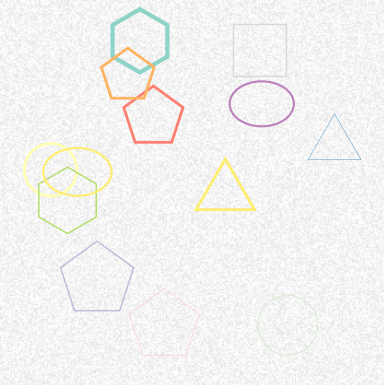[{"shape": "hexagon", "thickness": 3, "radius": 0.41, "center": [0.364, 0.894]}, {"shape": "circle", "thickness": 2, "radius": 0.34, "center": [0.132, 0.559]}, {"shape": "pentagon", "thickness": 1, "radius": 0.5, "center": [0.252, 0.274]}, {"shape": "pentagon", "thickness": 2, "radius": 0.4, "center": [0.398, 0.696]}, {"shape": "triangle", "thickness": 0.5, "radius": 0.4, "center": [0.869, 0.625]}, {"shape": "pentagon", "thickness": 2, "radius": 0.36, "center": [0.332, 0.803]}, {"shape": "hexagon", "thickness": 1, "radius": 0.43, "center": [0.175, 0.48]}, {"shape": "pentagon", "thickness": 0.5, "radius": 0.48, "center": [0.427, 0.155]}, {"shape": "square", "thickness": 1, "radius": 0.34, "center": [0.675, 0.87]}, {"shape": "oval", "thickness": 1.5, "radius": 0.42, "center": [0.68, 0.73]}, {"shape": "circle", "thickness": 0.5, "radius": 0.39, "center": [0.747, 0.156]}, {"shape": "triangle", "thickness": 2, "radius": 0.44, "center": [0.585, 0.499]}, {"shape": "oval", "thickness": 1.5, "radius": 0.44, "center": [0.201, 0.553]}]